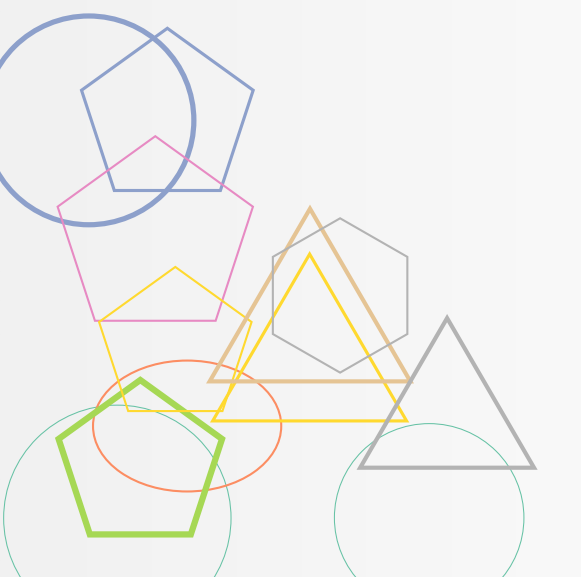[{"shape": "circle", "thickness": 0.5, "radius": 0.98, "center": [0.202, 0.102]}, {"shape": "circle", "thickness": 0.5, "radius": 0.82, "center": [0.738, 0.103]}, {"shape": "oval", "thickness": 1, "radius": 0.81, "center": [0.322, 0.261]}, {"shape": "pentagon", "thickness": 1.5, "radius": 0.78, "center": [0.288, 0.795]}, {"shape": "circle", "thickness": 2.5, "radius": 0.9, "center": [0.153, 0.791]}, {"shape": "pentagon", "thickness": 1, "radius": 0.88, "center": [0.267, 0.587]}, {"shape": "pentagon", "thickness": 3, "radius": 0.74, "center": [0.241, 0.193]}, {"shape": "pentagon", "thickness": 1, "radius": 0.69, "center": [0.302, 0.399]}, {"shape": "triangle", "thickness": 1.5, "radius": 0.96, "center": [0.533, 0.367]}, {"shape": "triangle", "thickness": 2, "radius": 1.0, "center": [0.533, 0.438]}, {"shape": "hexagon", "thickness": 1, "radius": 0.67, "center": [0.585, 0.488]}, {"shape": "triangle", "thickness": 2, "radius": 0.86, "center": [0.769, 0.276]}]